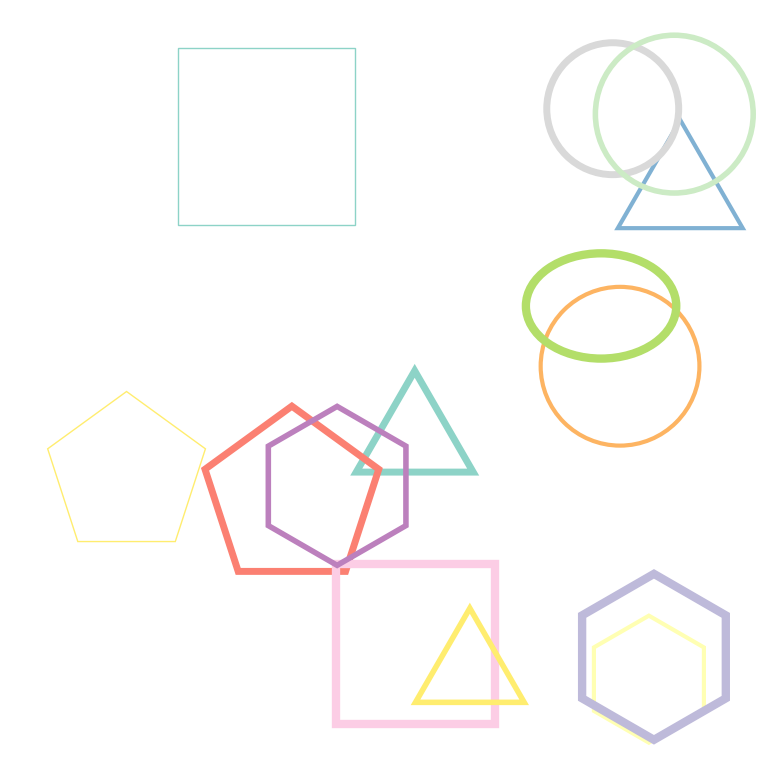[{"shape": "square", "thickness": 0.5, "radius": 0.57, "center": [0.346, 0.823]}, {"shape": "triangle", "thickness": 2.5, "radius": 0.44, "center": [0.539, 0.431]}, {"shape": "hexagon", "thickness": 1.5, "radius": 0.41, "center": [0.843, 0.118]}, {"shape": "hexagon", "thickness": 3, "radius": 0.54, "center": [0.849, 0.147]}, {"shape": "pentagon", "thickness": 2.5, "radius": 0.59, "center": [0.379, 0.354]}, {"shape": "triangle", "thickness": 1.5, "radius": 0.47, "center": [0.883, 0.751]}, {"shape": "circle", "thickness": 1.5, "radius": 0.52, "center": [0.805, 0.524]}, {"shape": "oval", "thickness": 3, "radius": 0.49, "center": [0.781, 0.603]}, {"shape": "square", "thickness": 3, "radius": 0.52, "center": [0.54, 0.164]}, {"shape": "circle", "thickness": 2.5, "radius": 0.43, "center": [0.796, 0.859]}, {"shape": "hexagon", "thickness": 2, "radius": 0.52, "center": [0.438, 0.369]}, {"shape": "circle", "thickness": 2, "radius": 0.51, "center": [0.876, 0.852]}, {"shape": "pentagon", "thickness": 0.5, "radius": 0.54, "center": [0.164, 0.384]}, {"shape": "triangle", "thickness": 2, "radius": 0.41, "center": [0.61, 0.129]}]